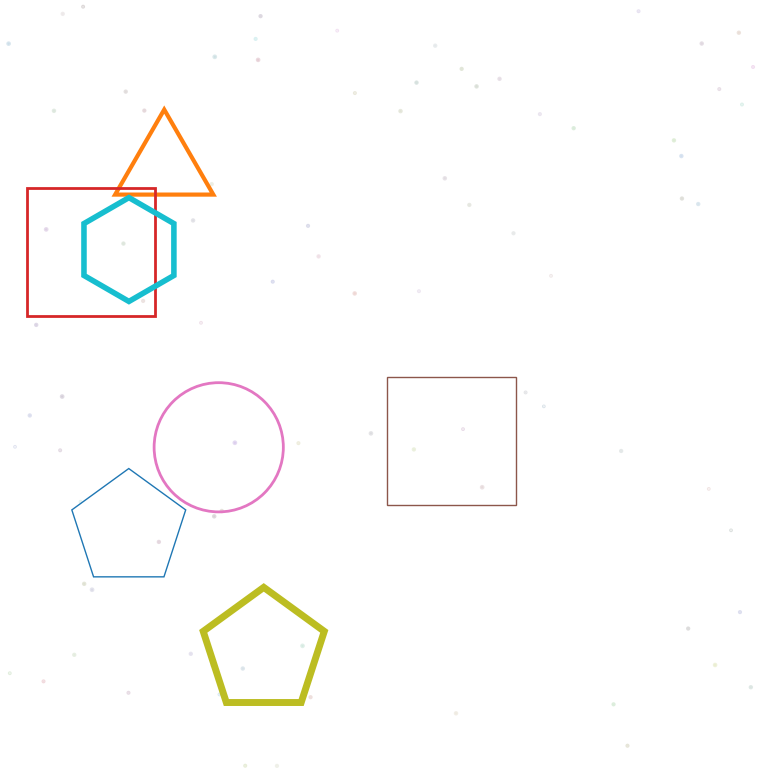[{"shape": "pentagon", "thickness": 0.5, "radius": 0.39, "center": [0.167, 0.314]}, {"shape": "triangle", "thickness": 1.5, "radius": 0.37, "center": [0.213, 0.784]}, {"shape": "square", "thickness": 1, "radius": 0.42, "center": [0.119, 0.672]}, {"shape": "square", "thickness": 0.5, "radius": 0.42, "center": [0.587, 0.427]}, {"shape": "circle", "thickness": 1, "radius": 0.42, "center": [0.284, 0.419]}, {"shape": "pentagon", "thickness": 2.5, "radius": 0.41, "center": [0.343, 0.155]}, {"shape": "hexagon", "thickness": 2, "radius": 0.34, "center": [0.167, 0.676]}]